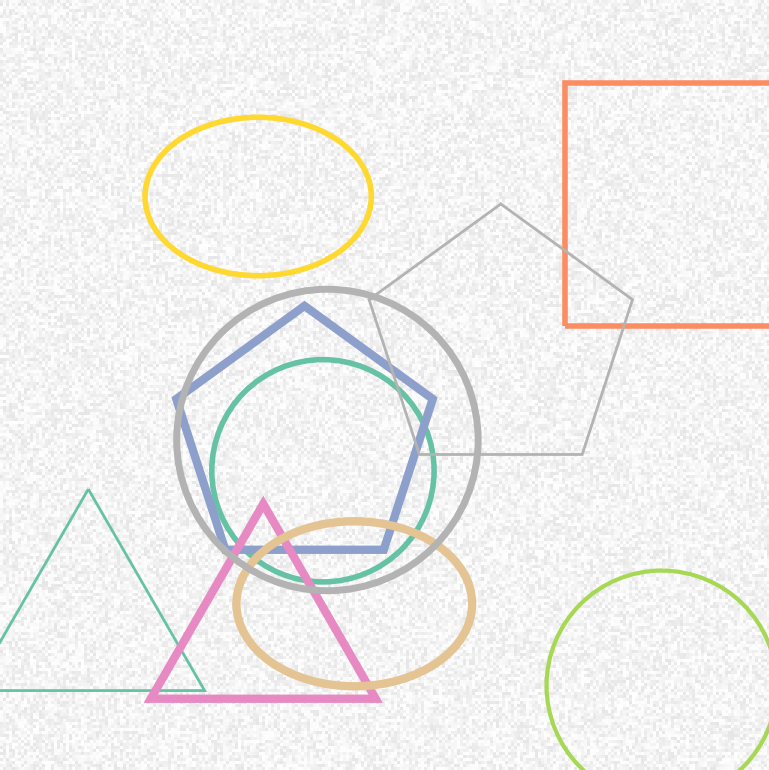[{"shape": "circle", "thickness": 2, "radius": 0.72, "center": [0.419, 0.389]}, {"shape": "triangle", "thickness": 1, "radius": 0.87, "center": [0.115, 0.19]}, {"shape": "square", "thickness": 2, "radius": 0.79, "center": [0.891, 0.734]}, {"shape": "pentagon", "thickness": 3, "radius": 0.88, "center": [0.395, 0.428]}, {"shape": "triangle", "thickness": 3, "radius": 0.84, "center": [0.342, 0.177]}, {"shape": "circle", "thickness": 1.5, "radius": 0.75, "center": [0.859, 0.109]}, {"shape": "oval", "thickness": 2, "radius": 0.73, "center": [0.335, 0.745]}, {"shape": "oval", "thickness": 3, "radius": 0.77, "center": [0.46, 0.216]}, {"shape": "pentagon", "thickness": 1, "radius": 0.9, "center": [0.65, 0.555]}, {"shape": "circle", "thickness": 2.5, "radius": 0.98, "center": [0.425, 0.429]}]